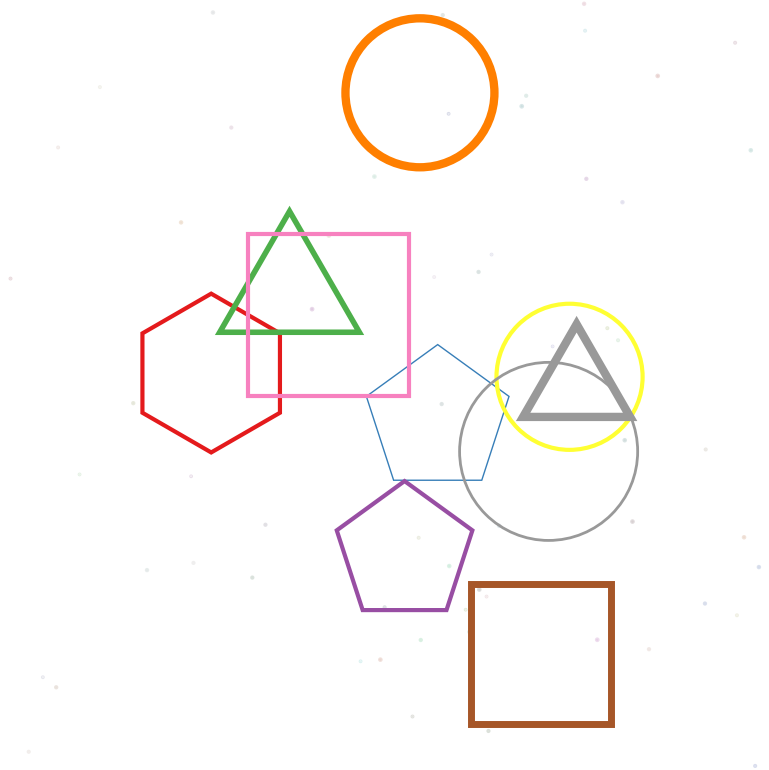[{"shape": "hexagon", "thickness": 1.5, "radius": 0.52, "center": [0.274, 0.516]}, {"shape": "pentagon", "thickness": 0.5, "radius": 0.49, "center": [0.568, 0.455]}, {"shape": "triangle", "thickness": 2, "radius": 0.52, "center": [0.376, 0.621]}, {"shape": "pentagon", "thickness": 1.5, "radius": 0.46, "center": [0.525, 0.283]}, {"shape": "circle", "thickness": 3, "radius": 0.48, "center": [0.545, 0.879]}, {"shape": "circle", "thickness": 1.5, "radius": 0.47, "center": [0.74, 0.511]}, {"shape": "square", "thickness": 2.5, "radius": 0.45, "center": [0.703, 0.151]}, {"shape": "square", "thickness": 1.5, "radius": 0.52, "center": [0.426, 0.591]}, {"shape": "triangle", "thickness": 3, "radius": 0.4, "center": [0.749, 0.499]}, {"shape": "circle", "thickness": 1, "radius": 0.58, "center": [0.712, 0.414]}]